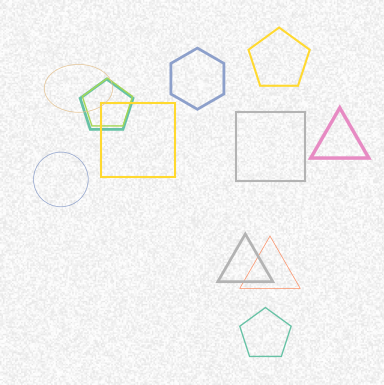[{"shape": "pentagon", "thickness": 2, "radius": 0.36, "center": [0.277, 0.722]}, {"shape": "pentagon", "thickness": 1, "radius": 0.35, "center": [0.689, 0.131]}, {"shape": "triangle", "thickness": 0.5, "radius": 0.45, "center": [0.701, 0.296]}, {"shape": "circle", "thickness": 0.5, "radius": 0.36, "center": [0.158, 0.534]}, {"shape": "hexagon", "thickness": 2, "radius": 0.4, "center": [0.513, 0.796]}, {"shape": "triangle", "thickness": 2.5, "radius": 0.44, "center": [0.883, 0.633]}, {"shape": "pentagon", "thickness": 1, "radius": 0.34, "center": [0.279, 0.728]}, {"shape": "pentagon", "thickness": 1.5, "radius": 0.42, "center": [0.725, 0.845]}, {"shape": "square", "thickness": 1.5, "radius": 0.48, "center": [0.358, 0.636]}, {"shape": "oval", "thickness": 0.5, "radius": 0.44, "center": [0.204, 0.771]}, {"shape": "triangle", "thickness": 2, "radius": 0.41, "center": [0.637, 0.31]}, {"shape": "square", "thickness": 1.5, "radius": 0.45, "center": [0.703, 0.62]}]